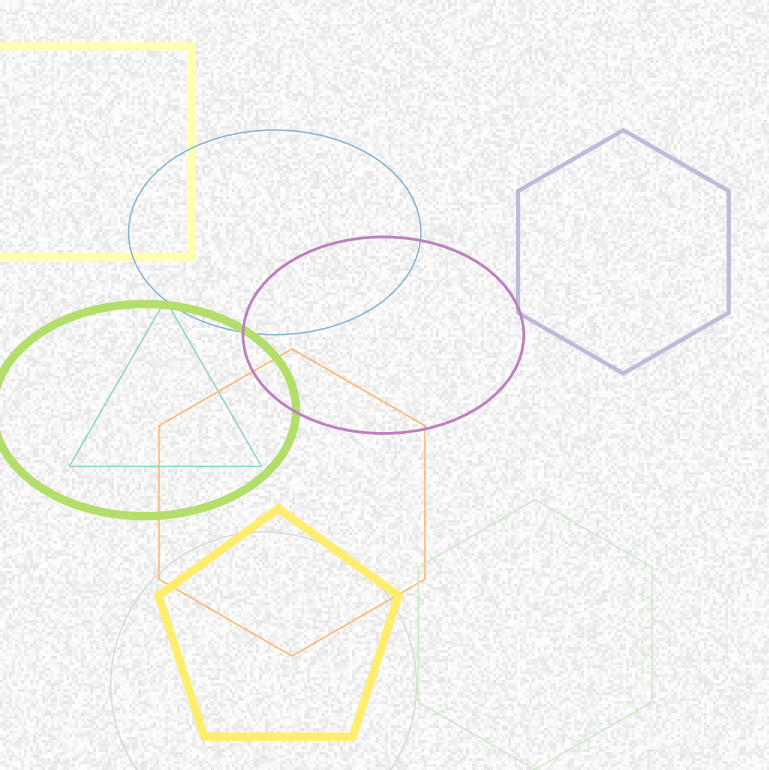[{"shape": "triangle", "thickness": 0.5, "radius": 0.72, "center": [0.215, 0.466]}, {"shape": "square", "thickness": 3, "radius": 0.69, "center": [0.111, 0.803]}, {"shape": "hexagon", "thickness": 1.5, "radius": 0.79, "center": [0.81, 0.673]}, {"shape": "oval", "thickness": 0.5, "radius": 0.95, "center": [0.357, 0.698]}, {"shape": "hexagon", "thickness": 0.5, "radius": 1.0, "center": [0.379, 0.347]}, {"shape": "oval", "thickness": 3, "radius": 0.98, "center": [0.188, 0.467]}, {"shape": "circle", "thickness": 0.5, "radius": 0.99, "center": [0.342, 0.111]}, {"shape": "oval", "thickness": 1, "radius": 0.91, "center": [0.498, 0.565]}, {"shape": "hexagon", "thickness": 0.5, "radius": 0.88, "center": [0.695, 0.176]}, {"shape": "pentagon", "thickness": 3, "radius": 0.82, "center": [0.362, 0.176]}]